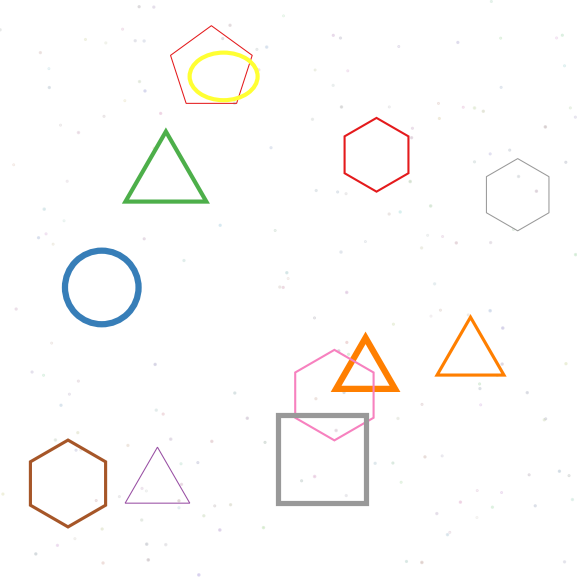[{"shape": "pentagon", "thickness": 0.5, "radius": 0.37, "center": [0.366, 0.88]}, {"shape": "hexagon", "thickness": 1, "radius": 0.32, "center": [0.652, 0.731]}, {"shape": "circle", "thickness": 3, "radius": 0.32, "center": [0.176, 0.501]}, {"shape": "triangle", "thickness": 2, "radius": 0.4, "center": [0.287, 0.691]}, {"shape": "triangle", "thickness": 0.5, "radius": 0.32, "center": [0.273, 0.16]}, {"shape": "triangle", "thickness": 1.5, "radius": 0.33, "center": [0.815, 0.383]}, {"shape": "triangle", "thickness": 3, "radius": 0.29, "center": [0.633, 0.355]}, {"shape": "oval", "thickness": 2, "radius": 0.29, "center": [0.387, 0.867]}, {"shape": "hexagon", "thickness": 1.5, "radius": 0.38, "center": [0.118, 0.162]}, {"shape": "hexagon", "thickness": 1, "radius": 0.39, "center": [0.579, 0.315]}, {"shape": "square", "thickness": 2.5, "radius": 0.38, "center": [0.558, 0.204]}, {"shape": "hexagon", "thickness": 0.5, "radius": 0.31, "center": [0.896, 0.662]}]